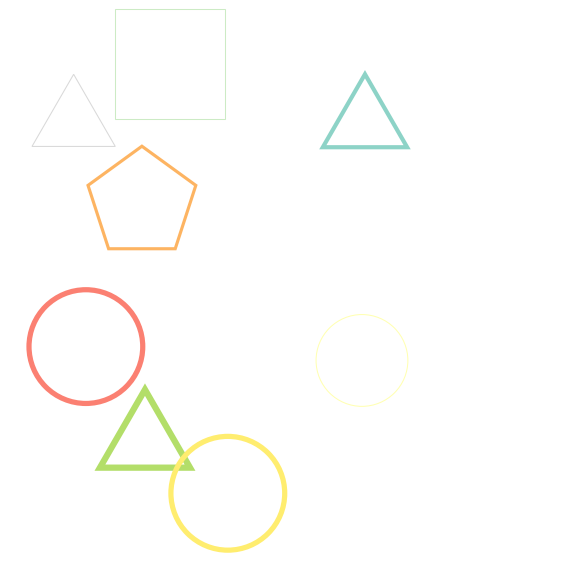[{"shape": "triangle", "thickness": 2, "radius": 0.42, "center": [0.632, 0.786]}, {"shape": "circle", "thickness": 0.5, "radius": 0.4, "center": [0.627, 0.375]}, {"shape": "circle", "thickness": 2.5, "radius": 0.49, "center": [0.149, 0.399]}, {"shape": "pentagon", "thickness": 1.5, "radius": 0.49, "center": [0.246, 0.648]}, {"shape": "triangle", "thickness": 3, "radius": 0.45, "center": [0.251, 0.234]}, {"shape": "triangle", "thickness": 0.5, "radius": 0.42, "center": [0.128, 0.787]}, {"shape": "square", "thickness": 0.5, "radius": 0.48, "center": [0.294, 0.888]}, {"shape": "circle", "thickness": 2.5, "radius": 0.49, "center": [0.394, 0.145]}]